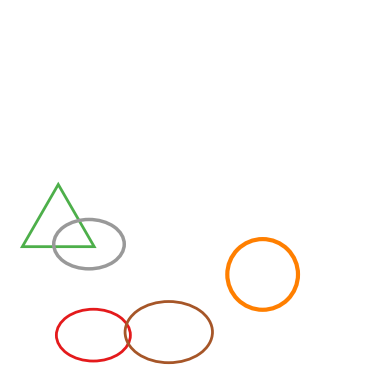[{"shape": "oval", "thickness": 2, "radius": 0.48, "center": [0.243, 0.13]}, {"shape": "triangle", "thickness": 2, "radius": 0.54, "center": [0.151, 0.413]}, {"shape": "circle", "thickness": 3, "radius": 0.46, "center": [0.682, 0.287]}, {"shape": "oval", "thickness": 2, "radius": 0.57, "center": [0.438, 0.137]}, {"shape": "oval", "thickness": 2.5, "radius": 0.46, "center": [0.231, 0.366]}]